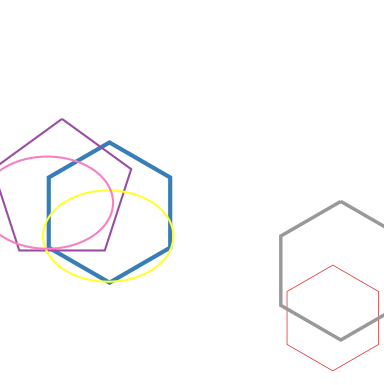[{"shape": "hexagon", "thickness": 0.5, "radius": 0.69, "center": [0.865, 0.174]}, {"shape": "hexagon", "thickness": 3, "radius": 0.91, "center": [0.284, 0.448]}, {"shape": "pentagon", "thickness": 1.5, "radius": 0.94, "center": [0.161, 0.502]}, {"shape": "oval", "thickness": 1.5, "radius": 0.85, "center": [0.281, 0.387]}, {"shape": "oval", "thickness": 1.5, "radius": 0.86, "center": [0.123, 0.474]}, {"shape": "hexagon", "thickness": 2.5, "radius": 0.9, "center": [0.885, 0.297]}]